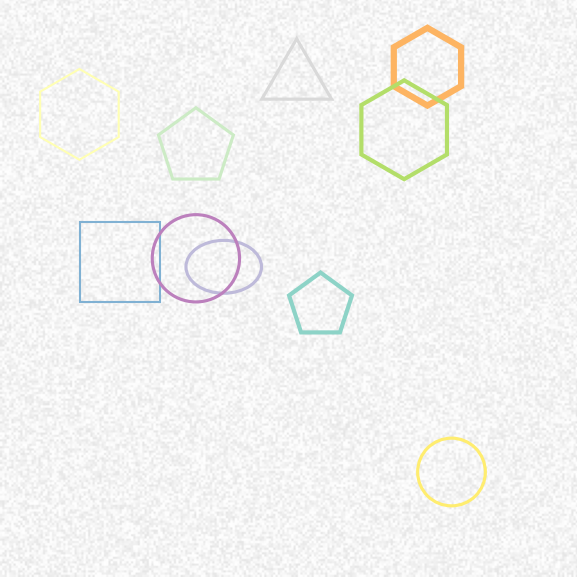[{"shape": "pentagon", "thickness": 2, "radius": 0.29, "center": [0.555, 0.47]}, {"shape": "hexagon", "thickness": 1, "radius": 0.39, "center": [0.138, 0.801]}, {"shape": "oval", "thickness": 1.5, "radius": 0.33, "center": [0.387, 0.537]}, {"shape": "square", "thickness": 1, "radius": 0.35, "center": [0.208, 0.545]}, {"shape": "hexagon", "thickness": 3, "radius": 0.34, "center": [0.74, 0.884]}, {"shape": "hexagon", "thickness": 2, "radius": 0.43, "center": [0.7, 0.774]}, {"shape": "triangle", "thickness": 1.5, "radius": 0.35, "center": [0.514, 0.862]}, {"shape": "circle", "thickness": 1.5, "radius": 0.38, "center": [0.339, 0.552]}, {"shape": "pentagon", "thickness": 1.5, "radius": 0.34, "center": [0.339, 0.744]}, {"shape": "circle", "thickness": 1.5, "radius": 0.29, "center": [0.782, 0.182]}]